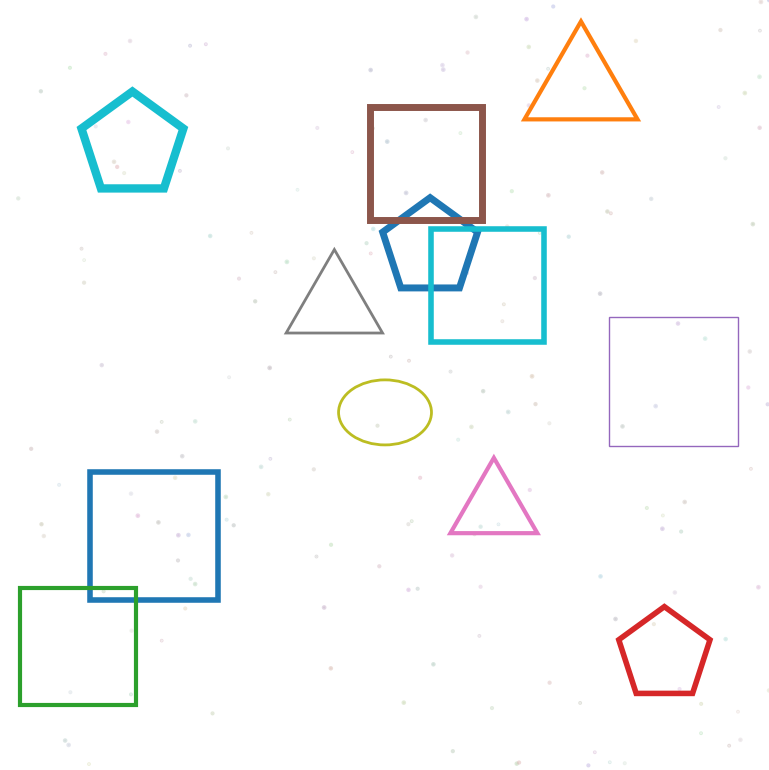[{"shape": "square", "thickness": 2, "radius": 0.42, "center": [0.2, 0.304]}, {"shape": "pentagon", "thickness": 2.5, "radius": 0.32, "center": [0.559, 0.678]}, {"shape": "triangle", "thickness": 1.5, "radius": 0.42, "center": [0.755, 0.887]}, {"shape": "square", "thickness": 1.5, "radius": 0.38, "center": [0.101, 0.16]}, {"shape": "pentagon", "thickness": 2, "radius": 0.31, "center": [0.863, 0.15]}, {"shape": "square", "thickness": 0.5, "radius": 0.42, "center": [0.875, 0.505]}, {"shape": "square", "thickness": 2.5, "radius": 0.36, "center": [0.553, 0.788]}, {"shape": "triangle", "thickness": 1.5, "radius": 0.33, "center": [0.641, 0.34]}, {"shape": "triangle", "thickness": 1, "radius": 0.36, "center": [0.434, 0.604]}, {"shape": "oval", "thickness": 1, "radius": 0.3, "center": [0.5, 0.464]}, {"shape": "pentagon", "thickness": 3, "radius": 0.35, "center": [0.172, 0.812]}, {"shape": "square", "thickness": 2, "radius": 0.37, "center": [0.633, 0.629]}]